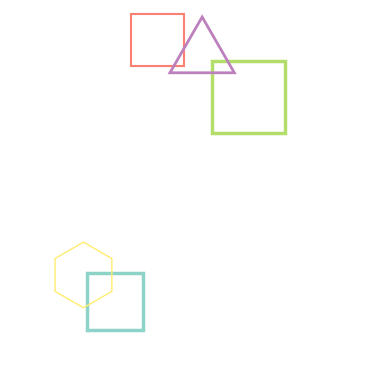[{"shape": "square", "thickness": 2.5, "radius": 0.37, "center": [0.299, 0.217]}, {"shape": "square", "thickness": 1.5, "radius": 0.34, "center": [0.409, 0.896]}, {"shape": "square", "thickness": 2.5, "radius": 0.47, "center": [0.646, 0.748]}, {"shape": "triangle", "thickness": 2, "radius": 0.48, "center": [0.525, 0.859]}, {"shape": "hexagon", "thickness": 1, "radius": 0.43, "center": [0.217, 0.286]}]